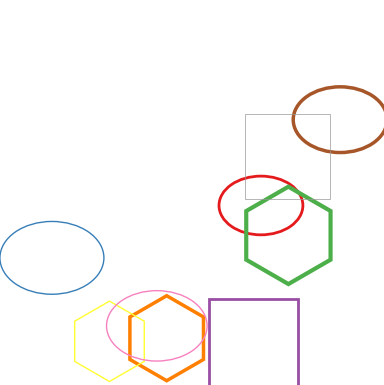[{"shape": "oval", "thickness": 2, "radius": 0.54, "center": [0.678, 0.466]}, {"shape": "oval", "thickness": 1, "radius": 0.68, "center": [0.135, 0.33]}, {"shape": "hexagon", "thickness": 3, "radius": 0.63, "center": [0.749, 0.389]}, {"shape": "square", "thickness": 2, "radius": 0.58, "center": [0.659, 0.109]}, {"shape": "hexagon", "thickness": 2.5, "radius": 0.55, "center": [0.433, 0.122]}, {"shape": "hexagon", "thickness": 1, "radius": 0.52, "center": [0.284, 0.113]}, {"shape": "oval", "thickness": 2.5, "radius": 0.61, "center": [0.884, 0.689]}, {"shape": "oval", "thickness": 1, "radius": 0.65, "center": [0.407, 0.154]}, {"shape": "square", "thickness": 0.5, "radius": 0.55, "center": [0.747, 0.594]}]